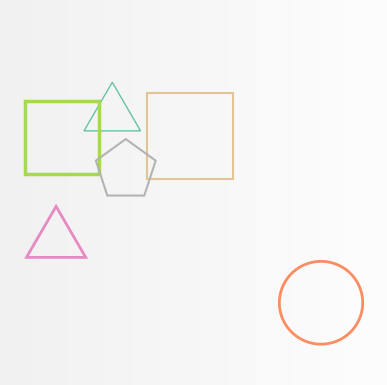[{"shape": "triangle", "thickness": 1, "radius": 0.42, "center": [0.29, 0.702]}, {"shape": "circle", "thickness": 2, "radius": 0.54, "center": [0.828, 0.214]}, {"shape": "triangle", "thickness": 2, "radius": 0.44, "center": [0.145, 0.376]}, {"shape": "square", "thickness": 2.5, "radius": 0.48, "center": [0.16, 0.643]}, {"shape": "square", "thickness": 1.5, "radius": 0.56, "center": [0.491, 0.648]}, {"shape": "pentagon", "thickness": 1.5, "radius": 0.41, "center": [0.325, 0.558]}]